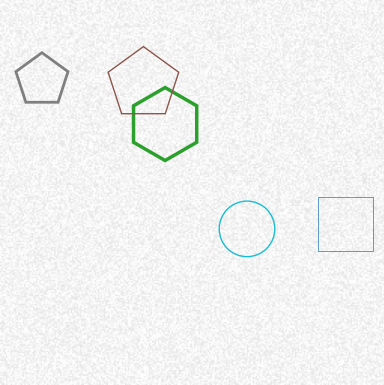[{"shape": "square", "thickness": 0.5, "radius": 0.35, "center": [0.897, 0.419]}, {"shape": "hexagon", "thickness": 2.5, "radius": 0.47, "center": [0.429, 0.678]}, {"shape": "pentagon", "thickness": 1, "radius": 0.48, "center": [0.373, 0.783]}, {"shape": "pentagon", "thickness": 2, "radius": 0.36, "center": [0.109, 0.792]}, {"shape": "circle", "thickness": 1, "radius": 0.36, "center": [0.642, 0.405]}]